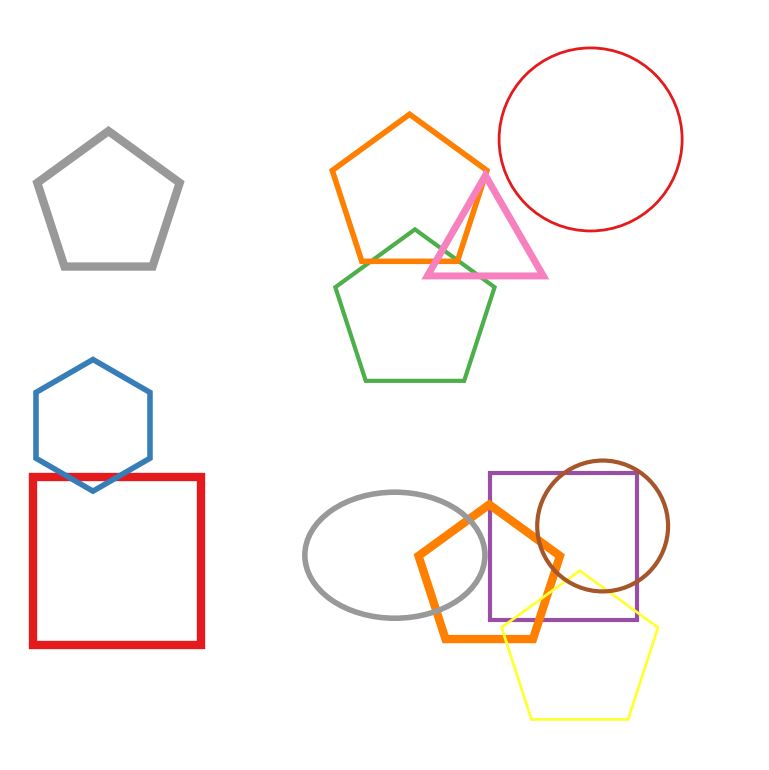[{"shape": "square", "thickness": 3, "radius": 0.54, "center": [0.152, 0.271]}, {"shape": "circle", "thickness": 1, "radius": 0.59, "center": [0.767, 0.819]}, {"shape": "hexagon", "thickness": 2, "radius": 0.43, "center": [0.121, 0.448]}, {"shape": "pentagon", "thickness": 1.5, "radius": 0.54, "center": [0.539, 0.593]}, {"shape": "square", "thickness": 1.5, "radius": 0.48, "center": [0.731, 0.291]}, {"shape": "pentagon", "thickness": 2, "radius": 0.53, "center": [0.532, 0.746]}, {"shape": "pentagon", "thickness": 3, "radius": 0.48, "center": [0.635, 0.248]}, {"shape": "pentagon", "thickness": 1, "radius": 0.53, "center": [0.753, 0.152]}, {"shape": "circle", "thickness": 1.5, "radius": 0.42, "center": [0.783, 0.317]}, {"shape": "triangle", "thickness": 2.5, "radius": 0.43, "center": [0.63, 0.685]}, {"shape": "oval", "thickness": 2, "radius": 0.58, "center": [0.513, 0.279]}, {"shape": "pentagon", "thickness": 3, "radius": 0.49, "center": [0.141, 0.733]}]